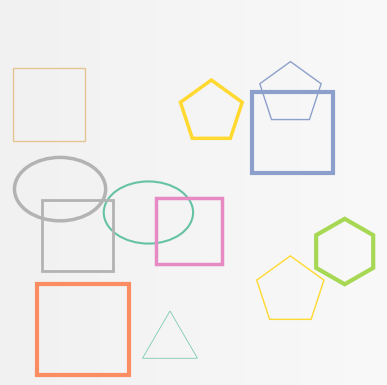[{"shape": "triangle", "thickness": 0.5, "radius": 0.41, "center": [0.439, 0.11]}, {"shape": "oval", "thickness": 1.5, "radius": 0.58, "center": [0.383, 0.448]}, {"shape": "square", "thickness": 3, "radius": 0.59, "center": [0.214, 0.144]}, {"shape": "square", "thickness": 3, "radius": 0.53, "center": [0.755, 0.655]}, {"shape": "pentagon", "thickness": 1, "radius": 0.42, "center": [0.75, 0.757]}, {"shape": "square", "thickness": 2.5, "radius": 0.43, "center": [0.488, 0.4]}, {"shape": "hexagon", "thickness": 3, "radius": 0.42, "center": [0.89, 0.347]}, {"shape": "pentagon", "thickness": 1, "radius": 0.46, "center": [0.749, 0.244]}, {"shape": "pentagon", "thickness": 2.5, "radius": 0.42, "center": [0.545, 0.708]}, {"shape": "square", "thickness": 1, "radius": 0.47, "center": [0.127, 0.728]}, {"shape": "square", "thickness": 2, "radius": 0.46, "center": [0.199, 0.389]}, {"shape": "oval", "thickness": 2.5, "radius": 0.59, "center": [0.155, 0.509]}]